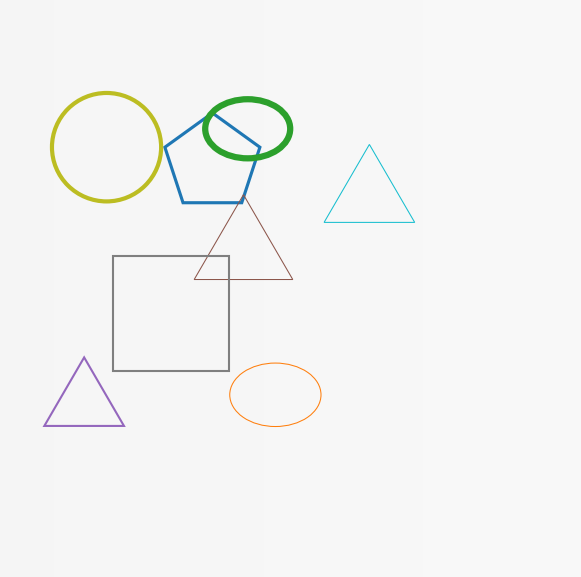[{"shape": "pentagon", "thickness": 1.5, "radius": 0.43, "center": [0.365, 0.718]}, {"shape": "oval", "thickness": 0.5, "radius": 0.39, "center": [0.474, 0.316]}, {"shape": "oval", "thickness": 3, "radius": 0.37, "center": [0.426, 0.776]}, {"shape": "triangle", "thickness": 1, "radius": 0.4, "center": [0.145, 0.301]}, {"shape": "triangle", "thickness": 0.5, "radius": 0.49, "center": [0.419, 0.564]}, {"shape": "square", "thickness": 1, "radius": 0.5, "center": [0.294, 0.456]}, {"shape": "circle", "thickness": 2, "radius": 0.47, "center": [0.183, 0.744]}, {"shape": "triangle", "thickness": 0.5, "radius": 0.45, "center": [0.636, 0.659]}]